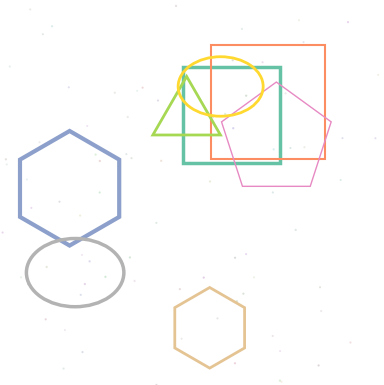[{"shape": "square", "thickness": 2.5, "radius": 0.62, "center": [0.601, 0.702]}, {"shape": "square", "thickness": 1.5, "radius": 0.74, "center": [0.696, 0.734]}, {"shape": "hexagon", "thickness": 3, "radius": 0.74, "center": [0.181, 0.511]}, {"shape": "pentagon", "thickness": 1, "radius": 0.75, "center": [0.718, 0.637]}, {"shape": "triangle", "thickness": 2, "radius": 0.51, "center": [0.485, 0.7]}, {"shape": "oval", "thickness": 2, "radius": 0.55, "center": [0.573, 0.775]}, {"shape": "hexagon", "thickness": 2, "radius": 0.52, "center": [0.545, 0.149]}, {"shape": "oval", "thickness": 2.5, "radius": 0.63, "center": [0.195, 0.292]}]